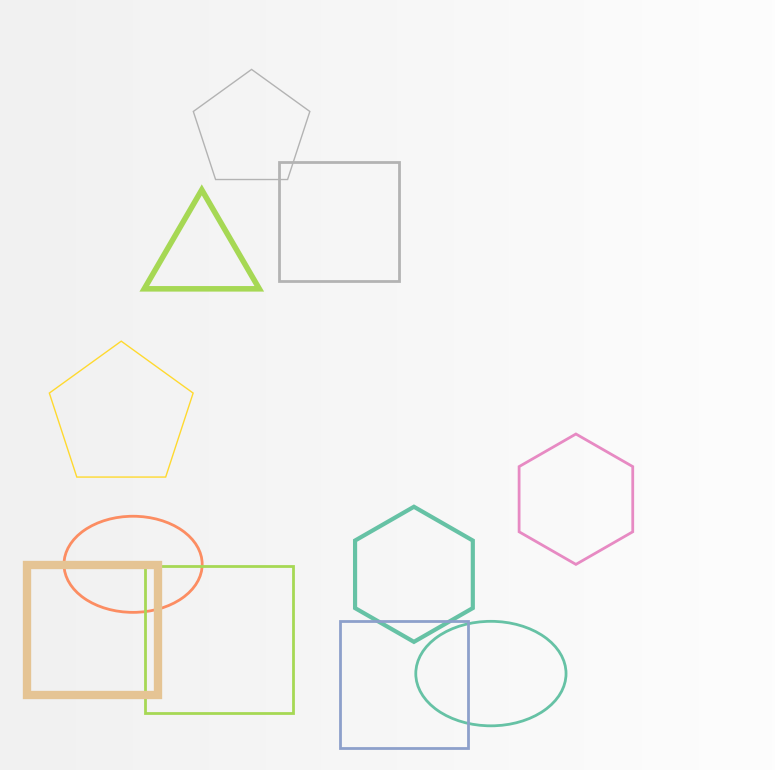[{"shape": "oval", "thickness": 1, "radius": 0.48, "center": [0.633, 0.125]}, {"shape": "hexagon", "thickness": 1.5, "radius": 0.44, "center": [0.534, 0.254]}, {"shape": "oval", "thickness": 1, "radius": 0.45, "center": [0.172, 0.267]}, {"shape": "square", "thickness": 1, "radius": 0.41, "center": [0.522, 0.111]}, {"shape": "hexagon", "thickness": 1, "radius": 0.42, "center": [0.743, 0.352]}, {"shape": "square", "thickness": 1, "radius": 0.48, "center": [0.282, 0.169]}, {"shape": "triangle", "thickness": 2, "radius": 0.43, "center": [0.26, 0.668]}, {"shape": "pentagon", "thickness": 0.5, "radius": 0.49, "center": [0.156, 0.459]}, {"shape": "square", "thickness": 3, "radius": 0.42, "center": [0.119, 0.182]}, {"shape": "square", "thickness": 1, "radius": 0.39, "center": [0.437, 0.712]}, {"shape": "pentagon", "thickness": 0.5, "radius": 0.4, "center": [0.325, 0.831]}]